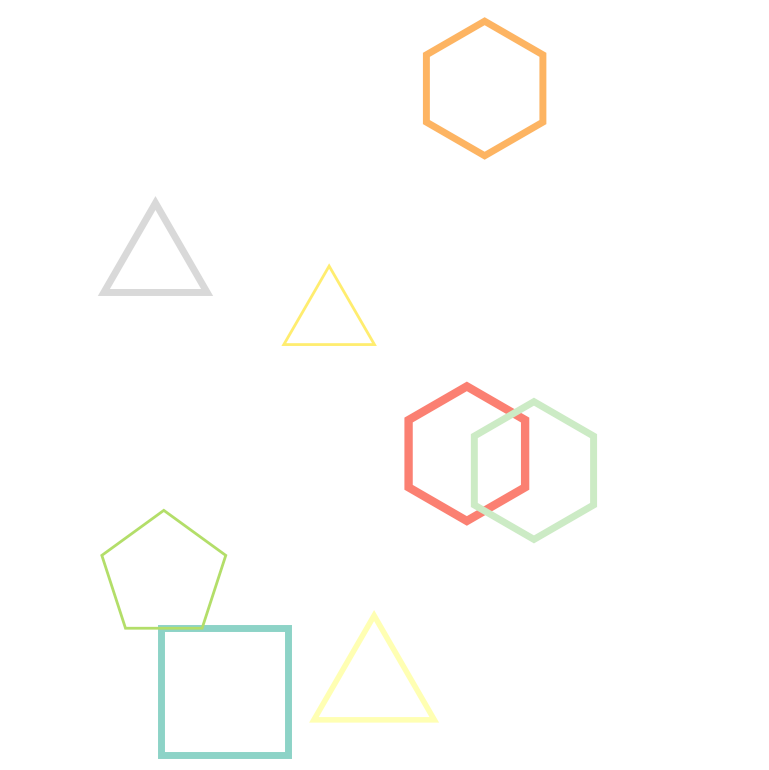[{"shape": "square", "thickness": 2.5, "radius": 0.41, "center": [0.291, 0.102]}, {"shape": "triangle", "thickness": 2, "radius": 0.45, "center": [0.486, 0.11]}, {"shape": "hexagon", "thickness": 3, "radius": 0.44, "center": [0.606, 0.411]}, {"shape": "hexagon", "thickness": 2.5, "radius": 0.44, "center": [0.629, 0.885]}, {"shape": "pentagon", "thickness": 1, "radius": 0.42, "center": [0.213, 0.253]}, {"shape": "triangle", "thickness": 2.5, "radius": 0.39, "center": [0.202, 0.659]}, {"shape": "hexagon", "thickness": 2.5, "radius": 0.45, "center": [0.693, 0.389]}, {"shape": "triangle", "thickness": 1, "radius": 0.34, "center": [0.427, 0.586]}]